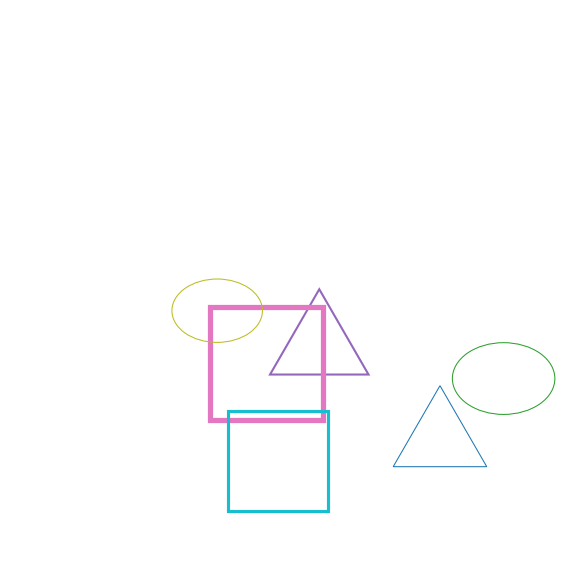[{"shape": "triangle", "thickness": 0.5, "radius": 0.47, "center": [0.762, 0.238]}, {"shape": "oval", "thickness": 0.5, "radius": 0.44, "center": [0.872, 0.344]}, {"shape": "triangle", "thickness": 1, "radius": 0.49, "center": [0.553, 0.4]}, {"shape": "square", "thickness": 2.5, "radius": 0.49, "center": [0.461, 0.37]}, {"shape": "oval", "thickness": 0.5, "radius": 0.39, "center": [0.376, 0.461]}, {"shape": "square", "thickness": 1.5, "radius": 0.43, "center": [0.481, 0.201]}]